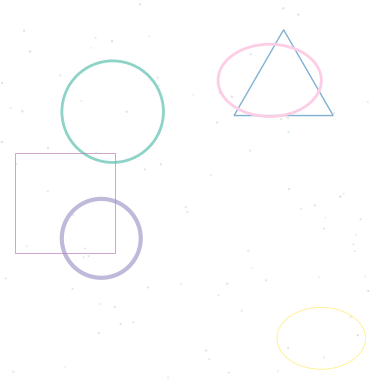[{"shape": "circle", "thickness": 2, "radius": 0.66, "center": [0.293, 0.71]}, {"shape": "circle", "thickness": 3, "radius": 0.51, "center": [0.263, 0.381]}, {"shape": "triangle", "thickness": 1, "radius": 0.74, "center": [0.737, 0.774]}, {"shape": "oval", "thickness": 2, "radius": 0.67, "center": [0.701, 0.791]}, {"shape": "square", "thickness": 0.5, "radius": 0.65, "center": [0.169, 0.473]}, {"shape": "oval", "thickness": 0.5, "radius": 0.57, "center": [0.834, 0.121]}]